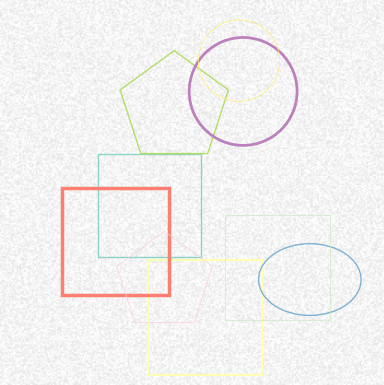[{"shape": "square", "thickness": 1, "radius": 0.67, "center": [0.389, 0.466]}, {"shape": "square", "thickness": 1.5, "radius": 0.75, "center": [0.532, 0.174]}, {"shape": "square", "thickness": 2.5, "radius": 0.69, "center": [0.3, 0.373]}, {"shape": "oval", "thickness": 1, "radius": 0.67, "center": [0.805, 0.274]}, {"shape": "pentagon", "thickness": 1, "radius": 0.74, "center": [0.453, 0.721]}, {"shape": "pentagon", "thickness": 0.5, "radius": 0.65, "center": [0.427, 0.268]}, {"shape": "circle", "thickness": 2, "radius": 0.7, "center": [0.631, 0.763]}, {"shape": "square", "thickness": 0.5, "radius": 0.68, "center": [0.72, 0.305]}, {"shape": "circle", "thickness": 0.5, "radius": 0.53, "center": [0.621, 0.842]}]